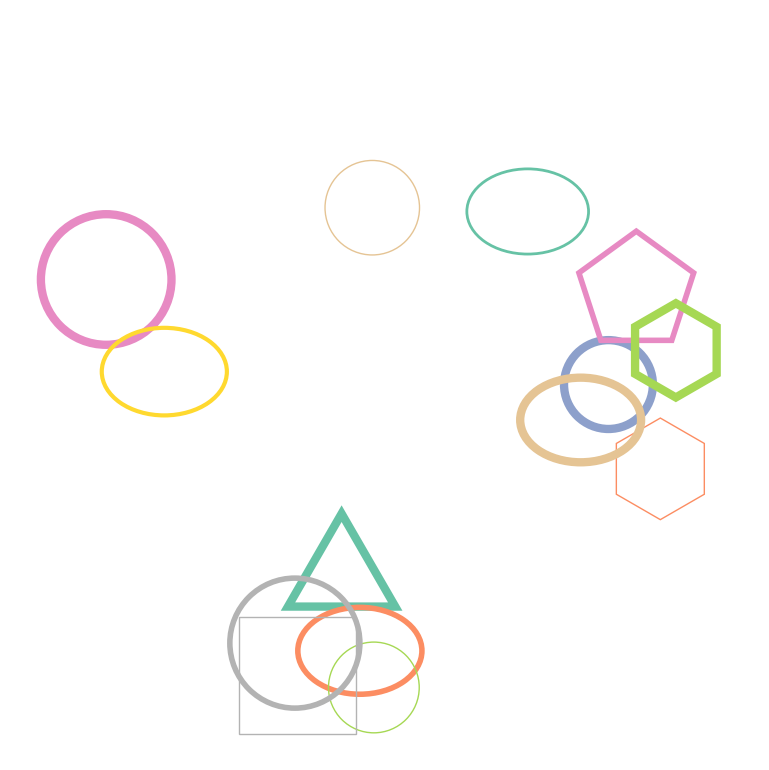[{"shape": "oval", "thickness": 1, "radius": 0.4, "center": [0.685, 0.725]}, {"shape": "triangle", "thickness": 3, "radius": 0.4, "center": [0.444, 0.252]}, {"shape": "hexagon", "thickness": 0.5, "radius": 0.33, "center": [0.858, 0.391]}, {"shape": "oval", "thickness": 2, "radius": 0.4, "center": [0.467, 0.155]}, {"shape": "circle", "thickness": 3, "radius": 0.29, "center": [0.79, 0.501]}, {"shape": "circle", "thickness": 3, "radius": 0.42, "center": [0.138, 0.637]}, {"shape": "pentagon", "thickness": 2, "radius": 0.39, "center": [0.826, 0.621]}, {"shape": "circle", "thickness": 0.5, "radius": 0.29, "center": [0.486, 0.107]}, {"shape": "hexagon", "thickness": 3, "radius": 0.31, "center": [0.878, 0.545]}, {"shape": "oval", "thickness": 1.5, "radius": 0.41, "center": [0.213, 0.517]}, {"shape": "circle", "thickness": 0.5, "radius": 0.31, "center": [0.483, 0.73]}, {"shape": "oval", "thickness": 3, "radius": 0.39, "center": [0.754, 0.455]}, {"shape": "circle", "thickness": 2, "radius": 0.42, "center": [0.383, 0.165]}, {"shape": "square", "thickness": 0.5, "radius": 0.38, "center": [0.386, 0.123]}]